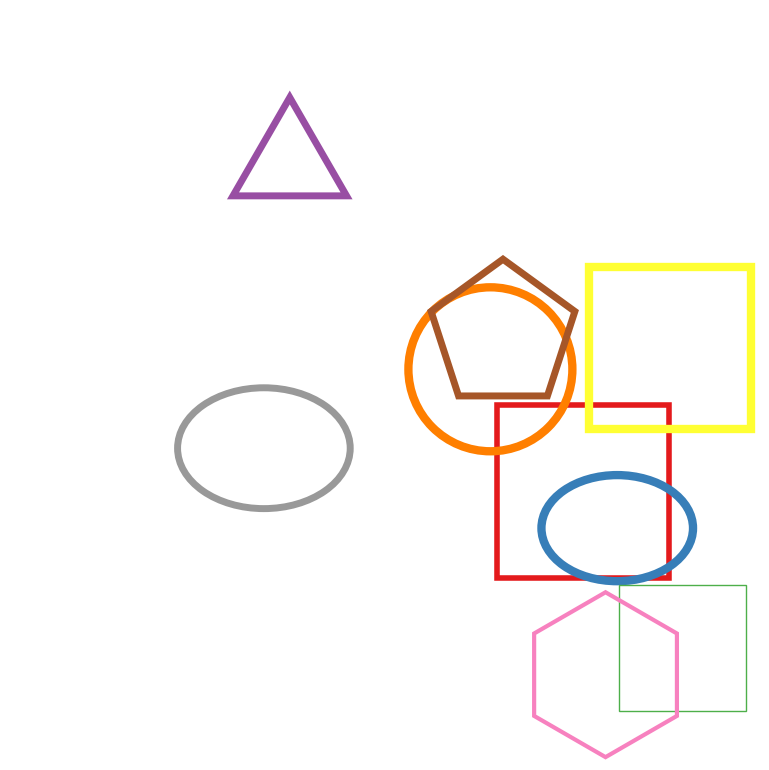[{"shape": "square", "thickness": 2, "radius": 0.56, "center": [0.757, 0.362]}, {"shape": "oval", "thickness": 3, "radius": 0.49, "center": [0.802, 0.314]}, {"shape": "square", "thickness": 0.5, "radius": 0.41, "center": [0.886, 0.158]}, {"shape": "triangle", "thickness": 2.5, "radius": 0.43, "center": [0.376, 0.788]}, {"shape": "circle", "thickness": 3, "radius": 0.53, "center": [0.637, 0.52]}, {"shape": "square", "thickness": 3, "radius": 0.53, "center": [0.87, 0.548]}, {"shape": "pentagon", "thickness": 2.5, "radius": 0.49, "center": [0.653, 0.565]}, {"shape": "hexagon", "thickness": 1.5, "radius": 0.54, "center": [0.786, 0.124]}, {"shape": "oval", "thickness": 2.5, "radius": 0.56, "center": [0.343, 0.418]}]